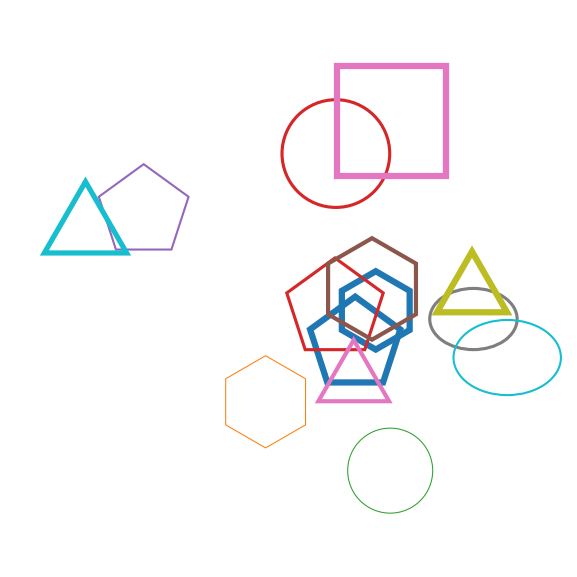[{"shape": "hexagon", "thickness": 3, "radius": 0.34, "center": [0.651, 0.462]}, {"shape": "pentagon", "thickness": 3, "radius": 0.41, "center": [0.615, 0.403]}, {"shape": "hexagon", "thickness": 0.5, "radius": 0.4, "center": [0.46, 0.303]}, {"shape": "circle", "thickness": 0.5, "radius": 0.37, "center": [0.676, 0.184]}, {"shape": "circle", "thickness": 1.5, "radius": 0.47, "center": [0.582, 0.733]}, {"shape": "pentagon", "thickness": 1.5, "radius": 0.44, "center": [0.58, 0.465]}, {"shape": "pentagon", "thickness": 1, "radius": 0.41, "center": [0.249, 0.633]}, {"shape": "hexagon", "thickness": 2, "radius": 0.44, "center": [0.644, 0.499]}, {"shape": "triangle", "thickness": 2, "radius": 0.35, "center": [0.612, 0.34]}, {"shape": "square", "thickness": 3, "radius": 0.47, "center": [0.678, 0.79]}, {"shape": "oval", "thickness": 1.5, "radius": 0.38, "center": [0.82, 0.447]}, {"shape": "triangle", "thickness": 3, "radius": 0.35, "center": [0.817, 0.493]}, {"shape": "triangle", "thickness": 2.5, "radius": 0.41, "center": [0.148, 0.602]}, {"shape": "oval", "thickness": 1, "radius": 0.46, "center": [0.878, 0.38]}]